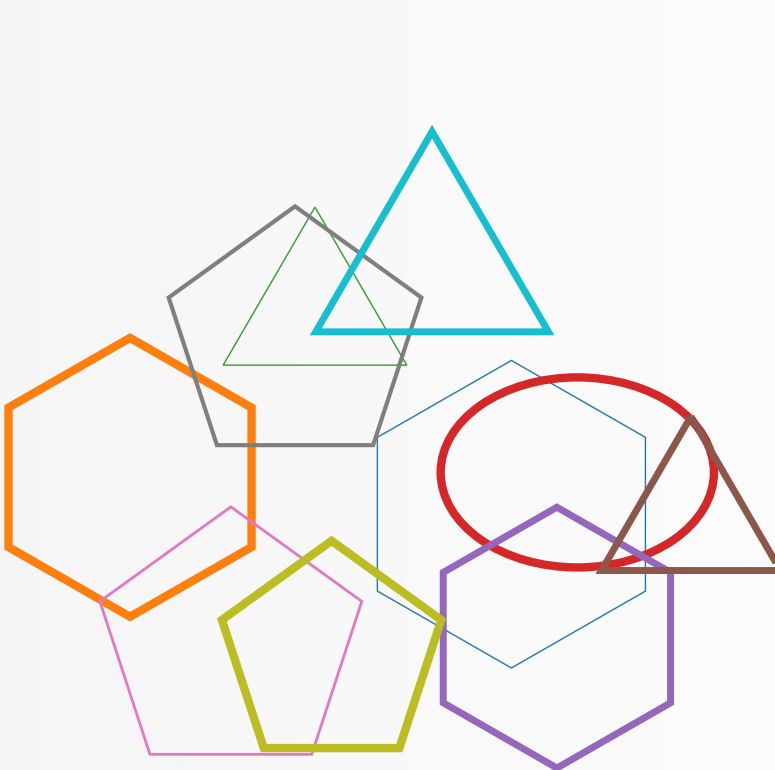[{"shape": "hexagon", "thickness": 0.5, "radius": 1.0, "center": [0.66, 0.332]}, {"shape": "hexagon", "thickness": 3, "radius": 0.91, "center": [0.168, 0.38]}, {"shape": "triangle", "thickness": 0.5, "radius": 0.68, "center": [0.406, 0.594]}, {"shape": "oval", "thickness": 3, "radius": 0.88, "center": [0.745, 0.386]}, {"shape": "hexagon", "thickness": 2.5, "radius": 0.85, "center": [0.719, 0.172]}, {"shape": "triangle", "thickness": 2.5, "radius": 0.67, "center": [0.892, 0.326]}, {"shape": "pentagon", "thickness": 1, "radius": 0.89, "center": [0.298, 0.164]}, {"shape": "pentagon", "thickness": 1.5, "radius": 0.86, "center": [0.381, 0.561]}, {"shape": "pentagon", "thickness": 3, "radius": 0.74, "center": [0.428, 0.149]}, {"shape": "triangle", "thickness": 2.5, "radius": 0.87, "center": [0.558, 0.656]}]